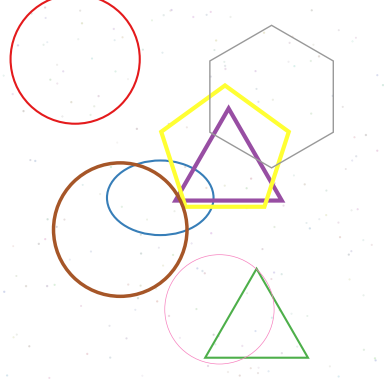[{"shape": "circle", "thickness": 1.5, "radius": 0.84, "center": [0.195, 0.846]}, {"shape": "oval", "thickness": 1.5, "radius": 0.69, "center": [0.416, 0.486]}, {"shape": "triangle", "thickness": 1.5, "radius": 0.77, "center": [0.666, 0.148]}, {"shape": "triangle", "thickness": 3, "radius": 0.8, "center": [0.594, 0.559]}, {"shape": "pentagon", "thickness": 3, "radius": 0.87, "center": [0.584, 0.604]}, {"shape": "circle", "thickness": 2.5, "radius": 0.87, "center": [0.312, 0.404]}, {"shape": "circle", "thickness": 0.5, "radius": 0.71, "center": [0.57, 0.196]}, {"shape": "hexagon", "thickness": 1, "radius": 0.93, "center": [0.705, 0.749]}]